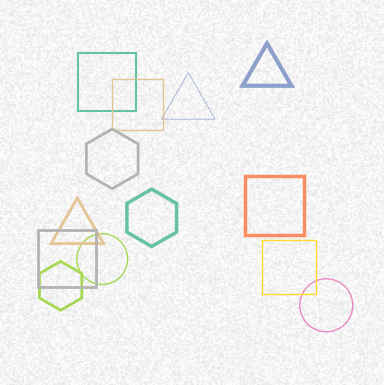[{"shape": "hexagon", "thickness": 2.5, "radius": 0.37, "center": [0.394, 0.434]}, {"shape": "square", "thickness": 1.5, "radius": 0.38, "center": [0.278, 0.787]}, {"shape": "square", "thickness": 2.5, "radius": 0.38, "center": [0.713, 0.467]}, {"shape": "triangle", "thickness": 0.5, "radius": 0.4, "center": [0.489, 0.731]}, {"shape": "triangle", "thickness": 3, "radius": 0.37, "center": [0.694, 0.814]}, {"shape": "circle", "thickness": 1, "radius": 0.34, "center": [0.847, 0.207]}, {"shape": "circle", "thickness": 1, "radius": 0.33, "center": [0.265, 0.327]}, {"shape": "hexagon", "thickness": 2, "radius": 0.32, "center": [0.157, 0.258]}, {"shape": "square", "thickness": 1, "radius": 0.35, "center": [0.75, 0.307]}, {"shape": "triangle", "thickness": 2, "radius": 0.39, "center": [0.201, 0.407]}, {"shape": "square", "thickness": 1, "radius": 0.33, "center": [0.356, 0.728]}, {"shape": "square", "thickness": 2, "radius": 0.37, "center": [0.174, 0.328]}, {"shape": "hexagon", "thickness": 2, "radius": 0.39, "center": [0.292, 0.587]}]